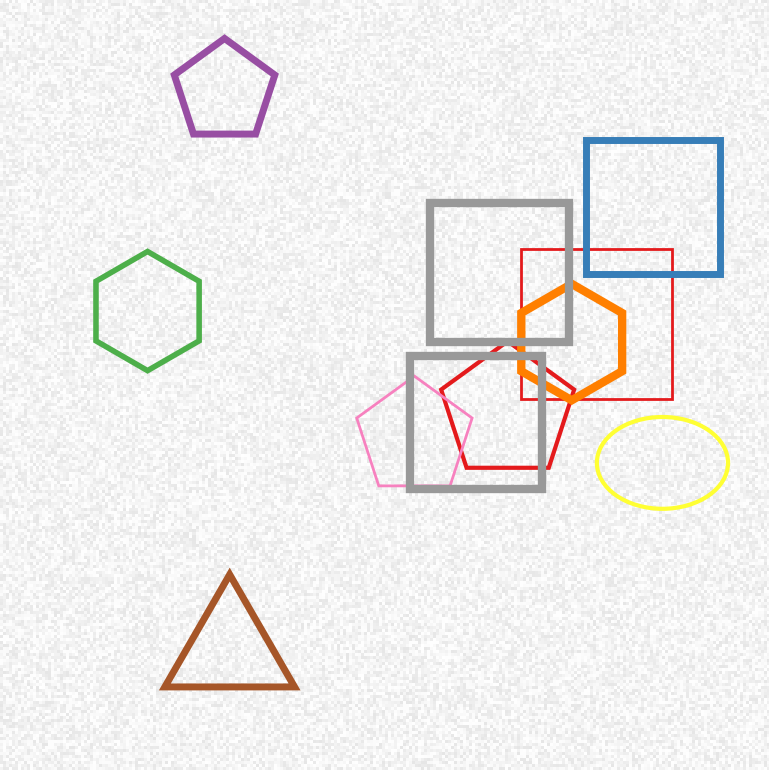[{"shape": "square", "thickness": 1, "radius": 0.49, "center": [0.775, 0.58]}, {"shape": "pentagon", "thickness": 1.5, "radius": 0.45, "center": [0.659, 0.466]}, {"shape": "square", "thickness": 2.5, "radius": 0.44, "center": [0.849, 0.731]}, {"shape": "hexagon", "thickness": 2, "radius": 0.39, "center": [0.192, 0.596]}, {"shape": "pentagon", "thickness": 2.5, "radius": 0.34, "center": [0.292, 0.881]}, {"shape": "hexagon", "thickness": 3, "radius": 0.38, "center": [0.742, 0.556]}, {"shape": "oval", "thickness": 1.5, "radius": 0.43, "center": [0.86, 0.399]}, {"shape": "triangle", "thickness": 2.5, "radius": 0.49, "center": [0.298, 0.157]}, {"shape": "pentagon", "thickness": 1, "radius": 0.39, "center": [0.538, 0.433]}, {"shape": "square", "thickness": 3, "radius": 0.43, "center": [0.618, 0.451]}, {"shape": "square", "thickness": 3, "radius": 0.45, "center": [0.649, 0.646]}]